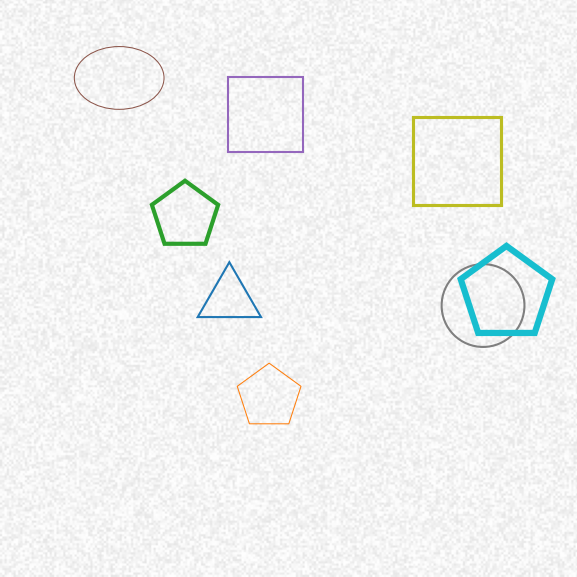[{"shape": "triangle", "thickness": 1, "radius": 0.32, "center": [0.397, 0.482]}, {"shape": "pentagon", "thickness": 0.5, "radius": 0.29, "center": [0.466, 0.312]}, {"shape": "pentagon", "thickness": 2, "radius": 0.3, "center": [0.32, 0.626]}, {"shape": "square", "thickness": 1, "radius": 0.33, "center": [0.459, 0.8]}, {"shape": "oval", "thickness": 0.5, "radius": 0.39, "center": [0.206, 0.864]}, {"shape": "circle", "thickness": 1, "radius": 0.36, "center": [0.836, 0.47]}, {"shape": "square", "thickness": 1.5, "radius": 0.38, "center": [0.792, 0.72]}, {"shape": "pentagon", "thickness": 3, "radius": 0.42, "center": [0.877, 0.49]}]